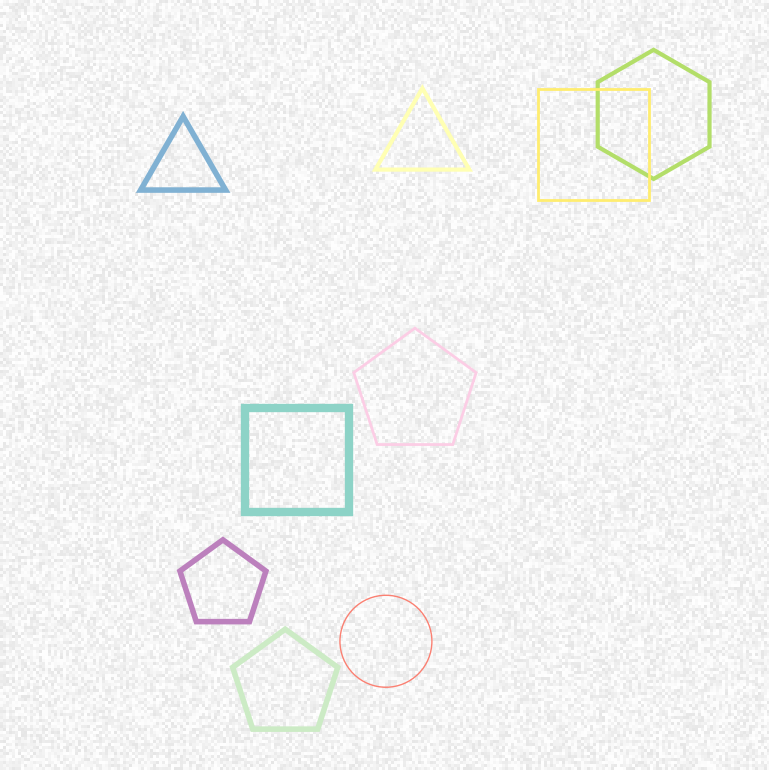[{"shape": "square", "thickness": 3, "radius": 0.34, "center": [0.386, 0.403]}, {"shape": "triangle", "thickness": 1.5, "radius": 0.35, "center": [0.549, 0.815]}, {"shape": "circle", "thickness": 0.5, "radius": 0.3, "center": [0.501, 0.167]}, {"shape": "triangle", "thickness": 2, "radius": 0.32, "center": [0.238, 0.785]}, {"shape": "hexagon", "thickness": 1.5, "radius": 0.42, "center": [0.849, 0.851]}, {"shape": "pentagon", "thickness": 1, "radius": 0.42, "center": [0.539, 0.49]}, {"shape": "pentagon", "thickness": 2, "radius": 0.29, "center": [0.289, 0.24]}, {"shape": "pentagon", "thickness": 2, "radius": 0.36, "center": [0.37, 0.111]}, {"shape": "square", "thickness": 1, "radius": 0.36, "center": [0.771, 0.813]}]